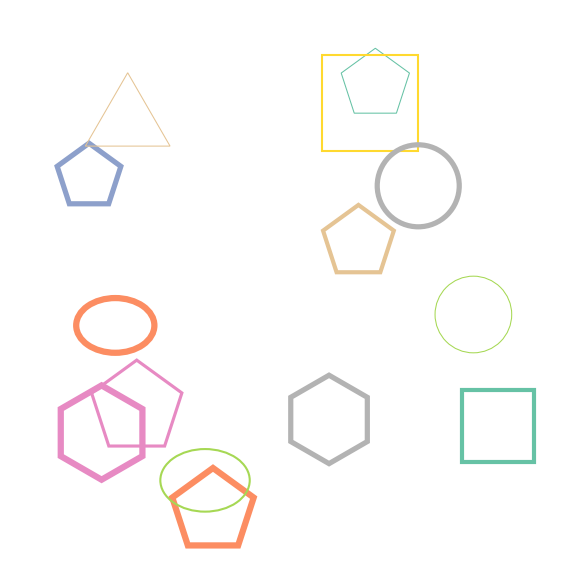[{"shape": "square", "thickness": 2, "radius": 0.31, "center": [0.862, 0.262]}, {"shape": "pentagon", "thickness": 0.5, "radius": 0.31, "center": [0.65, 0.853]}, {"shape": "oval", "thickness": 3, "radius": 0.34, "center": [0.2, 0.436]}, {"shape": "pentagon", "thickness": 3, "radius": 0.37, "center": [0.369, 0.115]}, {"shape": "pentagon", "thickness": 2.5, "radius": 0.29, "center": [0.154, 0.693]}, {"shape": "hexagon", "thickness": 3, "radius": 0.41, "center": [0.176, 0.25]}, {"shape": "pentagon", "thickness": 1.5, "radius": 0.41, "center": [0.237, 0.293]}, {"shape": "oval", "thickness": 1, "radius": 0.39, "center": [0.355, 0.167]}, {"shape": "circle", "thickness": 0.5, "radius": 0.33, "center": [0.82, 0.455]}, {"shape": "square", "thickness": 1, "radius": 0.42, "center": [0.641, 0.821]}, {"shape": "pentagon", "thickness": 2, "radius": 0.32, "center": [0.621, 0.58]}, {"shape": "triangle", "thickness": 0.5, "radius": 0.42, "center": [0.221, 0.788]}, {"shape": "circle", "thickness": 2.5, "radius": 0.36, "center": [0.724, 0.677]}, {"shape": "hexagon", "thickness": 2.5, "radius": 0.38, "center": [0.57, 0.273]}]